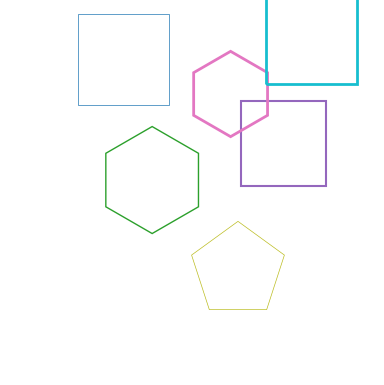[{"shape": "square", "thickness": 0.5, "radius": 0.59, "center": [0.321, 0.847]}, {"shape": "hexagon", "thickness": 1, "radius": 0.69, "center": [0.395, 0.532]}, {"shape": "square", "thickness": 1.5, "radius": 0.55, "center": [0.736, 0.627]}, {"shape": "hexagon", "thickness": 2, "radius": 0.55, "center": [0.599, 0.756]}, {"shape": "pentagon", "thickness": 0.5, "radius": 0.63, "center": [0.618, 0.298]}, {"shape": "square", "thickness": 2, "radius": 0.59, "center": [0.81, 0.9]}]